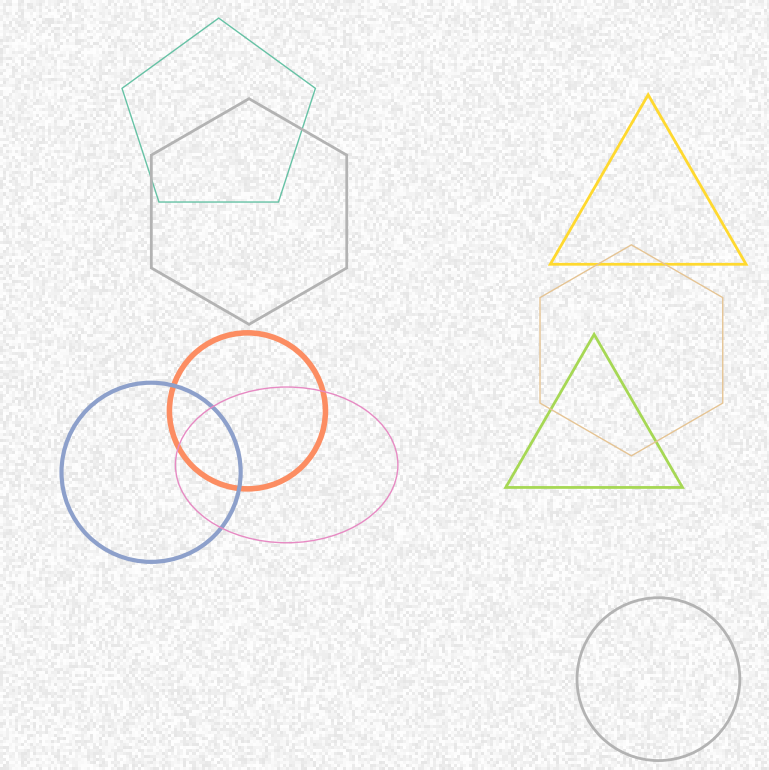[{"shape": "pentagon", "thickness": 0.5, "radius": 0.66, "center": [0.284, 0.844]}, {"shape": "circle", "thickness": 2, "radius": 0.51, "center": [0.321, 0.466]}, {"shape": "circle", "thickness": 1.5, "radius": 0.58, "center": [0.196, 0.387]}, {"shape": "oval", "thickness": 0.5, "radius": 0.72, "center": [0.372, 0.396]}, {"shape": "triangle", "thickness": 1, "radius": 0.66, "center": [0.772, 0.433]}, {"shape": "triangle", "thickness": 1, "radius": 0.73, "center": [0.842, 0.73]}, {"shape": "hexagon", "thickness": 0.5, "radius": 0.69, "center": [0.82, 0.545]}, {"shape": "circle", "thickness": 1, "radius": 0.53, "center": [0.855, 0.118]}, {"shape": "hexagon", "thickness": 1, "radius": 0.73, "center": [0.323, 0.725]}]